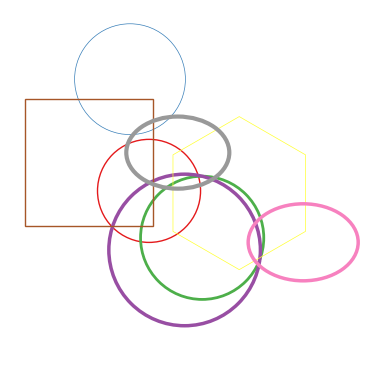[{"shape": "circle", "thickness": 1, "radius": 0.67, "center": [0.387, 0.504]}, {"shape": "circle", "thickness": 0.5, "radius": 0.72, "center": [0.338, 0.794]}, {"shape": "circle", "thickness": 2, "radius": 0.8, "center": [0.525, 0.382]}, {"shape": "circle", "thickness": 2.5, "radius": 0.98, "center": [0.48, 0.351]}, {"shape": "hexagon", "thickness": 0.5, "radius": 0.99, "center": [0.621, 0.498]}, {"shape": "square", "thickness": 1, "radius": 0.83, "center": [0.231, 0.578]}, {"shape": "oval", "thickness": 2.5, "radius": 0.71, "center": [0.787, 0.371]}, {"shape": "oval", "thickness": 3, "radius": 0.67, "center": [0.462, 0.604]}]